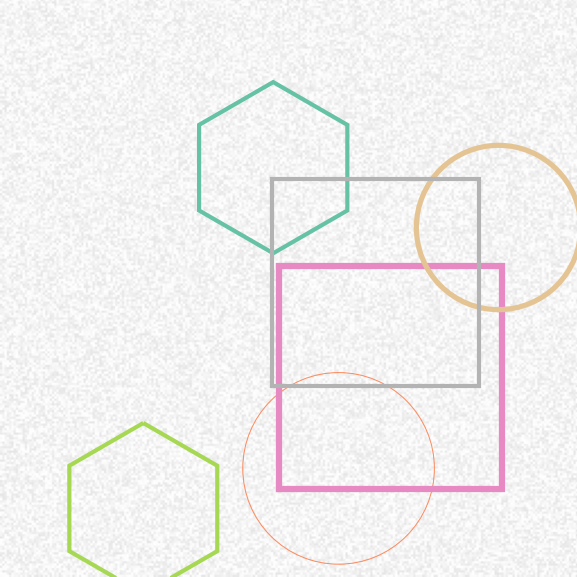[{"shape": "hexagon", "thickness": 2, "radius": 0.74, "center": [0.473, 0.709]}, {"shape": "circle", "thickness": 0.5, "radius": 0.83, "center": [0.586, 0.188]}, {"shape": "square", "thickness": 3, "radius": 0.97, "center": [0.676, 0.346]}, {"shape": "hexagon", "thickness": 2, "radius": 0.74, "center": [0.248, 0.119]}, {"shape": "circle", "thickness": 2.5, "radius": 0.71, "center": [0.863, 0.605]}, {"shape": "square", "thickness": 2, "radius": 0.9, "center": [0.651, 0.51]}]